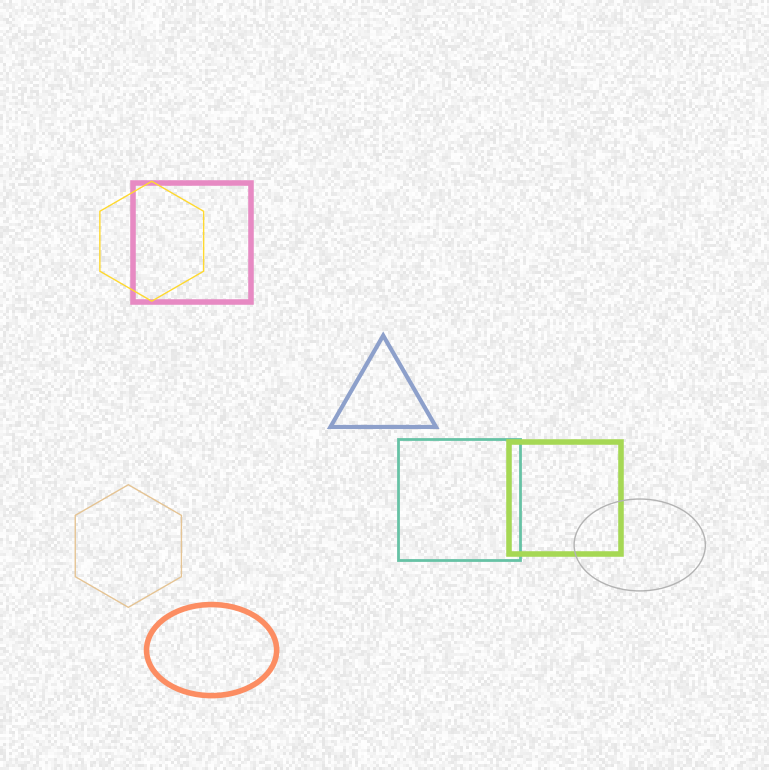[{"shape": "square", "thickness": 1, "radius": 0.39, "center": [0.596, 0.351]}, {"shape": "oval", "thickness": 2, "radius": 0.42, "center": [0.275, 0.156]}, {"shape": "triangle", "thickness": 1.5, "radius": 0.4, "center": [0.498, 0.485]}, {"shape": "square", "thickness": 2, "radius": 0.39, "center": [0.249, 0.685]}, {"shape": "square", "thickness": 2, "radius": 0.36, "center": [0.734, 0.353]}, {"shape": "hexagon", "thickness": 0.5, "radius": 0.39, "center": [0.197, 0.687]}, {"shape": "hexagon", "thickness": 0.5, "radius": 0.4, "center": [0.167, 0.291]}, {"shape": "oval", "thickness": 0.5, "radius": 0.43, "center": [0.831, 0.292]}]